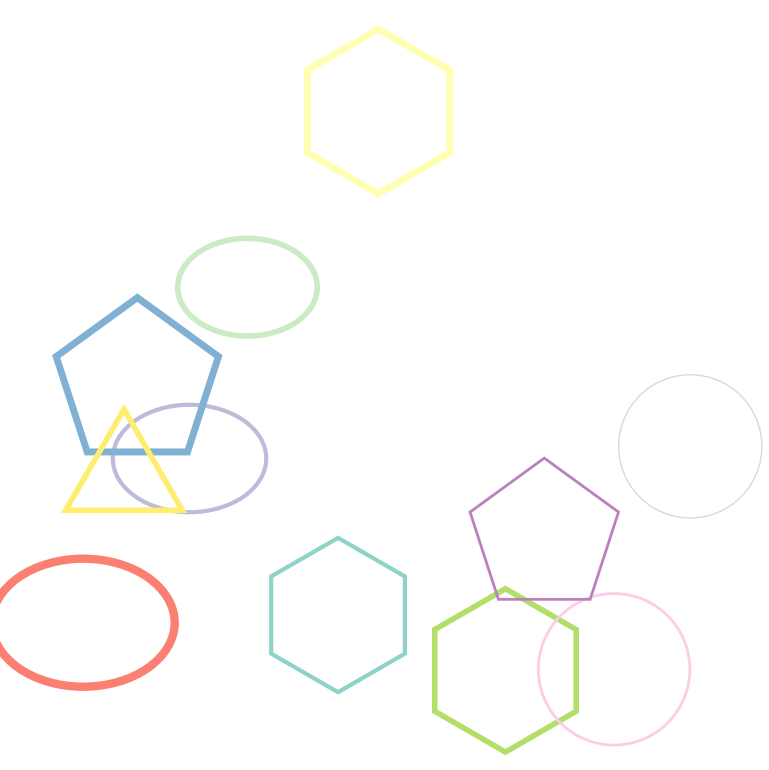[{"shape": "hexagon", "thickness": 1.5, "radius": 0.5, "center": [0.439, 0.201]}, {"shape": "hexagon", "thickness": 2.5, "radius": 0.53, "center": [0.491, 0.855]}, {"shape": "oval", "thickness": 1.5, "radius": 0.5, "center": [0.246, 0.405]}, {"shape": "oval", "thickness": 3, "radius": 0.59, "center": [0.108, 0.191]}, {"shape": "pentagon", "thickness": 2.5, "radius": 0.55, "center": [0.178, 0.503]}, {"shape": "hexagon", "thickness": 2, "radius": 0.53, "center": [0.656, 0.129]}, {"shape": "circle", "thickness": 1, "radius": 0.49, "center": [0.798, 0.131]}, {"shape": "circle", "thickness": 0.5, "radius": 0.46, "center": [0.896, 0.42]}, {"shape": "pentagon", "thickness": 1, "radius": 0.51, "center": [0.707, 0.304]}, {"shape": "oval", "thickness": 2, "radius": 0.45, "center": [0.321, 0.627]}, {"shape": "triangle", "thickness": 2, "radius": 0.44, "center": [0.161, 0.381]}]